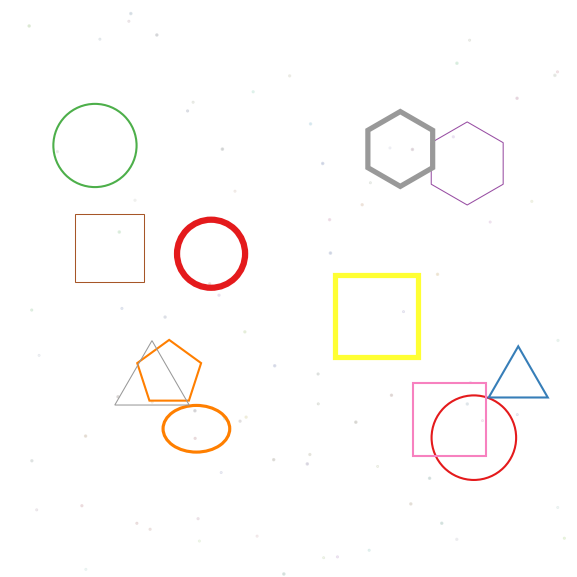[{"shape": "circle", "thickness": 3, "radius": 0.29, "center": [0.365, 0.56]}, {"shape": "circle", "thickness": 1, "radius": 0.37, "center": [0.821, 0.241]}, {"shape": "triangle", "thickness": 1, "radius": 0.3, "center": [0.897, 0.34]}, {"shape": "circle", "thickness": 1, "radius": 0.36, "center": [0.164, 0.747]}, {"shape": "hexagon", "thickness": 0.5, "radius": 0.36, "center": [0.809, 0.716]}, {"shape": "pentagon", "thickness": 1, "radius": 0.29, "center": [0.293, 0.352]}, {"shape": "oval", "thickness": 1.5, "radius": 0.29, "center": [0.34, 0.257]}, {"shape": "square", "thickness": 2.5, "radius": 0.36, "center": [0.652, 0.452]}, {"shape": "square", "thickness": 0.5, "radius": 0.3, "center": [0.19, 0.57]}, {"shape": "square", "thickness": 1, "radius": 0.32, "center": [0.778, 0.273]}, {"shape": "triangle", "thickness": 0.5, "radius": 0.37, "center": [0.263, 0.335]}, {"shape": "hexagon", "thickness": 2.5, "radius": 0.32, "center": [0.693, 0.741]}]